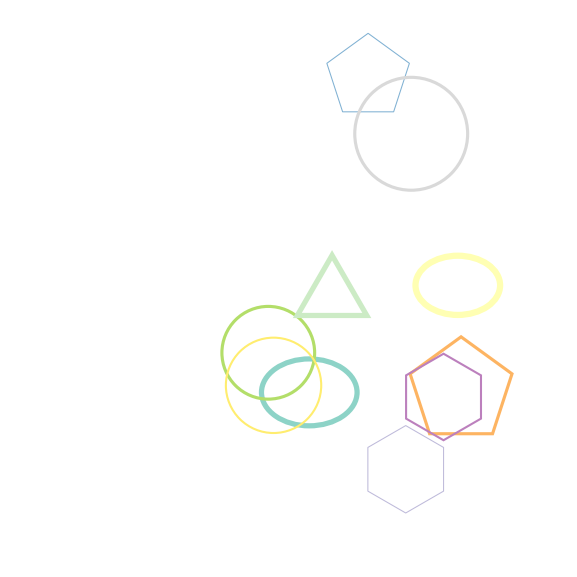[{"shape": "oval", "thickness": 2.5, "radius": 0.41, "center": [0.536, 0.32]}, {"shape": "oval", "thickness": 3, "radius": 0.37, "center": [0.793, 0.505]}, {"shape": "hexagon", "thickness": 0.5, "radius": 0.38, "center": [0.703, 0.187]}, {"shape": "pentagon", "thickness": 0.5, "radius": 0.38, "center": [0.637, 0.866]}, {"shape": "pentagon", "thickness": 1.5, "radius": 0.46, "center": [0.798, 0.323]}, {"shape": "circle", "thickness": 1.5, "radius": 0.4, "center": [0.465, 0.388]}, {"shape": "circle", "thickness": 1.5, "radius": 0.49, "center": [0.712, 0.767]}, {"shape": "hexagon", "thickness": 1, "radius": 0.37, "center": [0.768, 0.312]}, {"shape": "triangle", "thickness": 2.5, "radius": 0.35, "center": [0.575, 0.488]}, {"shape": "circle", "thickness": 1, "radius": 0.41, "center": [0.474, 0.332]}]